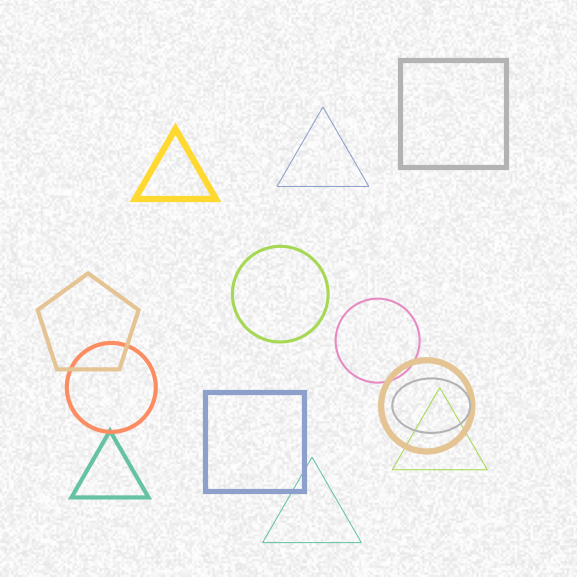[{"shape": "triangle", "thickness": 0.5, "radius": 0.49, "center": [0.54, 0.109]}, {"shape": "triangle", "thickness": 2, "radius": 0.39, "center": [0.19, 0.176]}, {"shape": "circle", "thickness": 2, "radius": 0.39, "center": [0.193, 0.328]}, {"shape": "square", "thickness": 2.5, "radius": 0.43, "center": [0.441, 0.235]}, {"shape": "triangle", "thickness": 0.5, "radius": 0.46, "center": [0.559, 0.722]}, {"shape": "circle", "thickness": 1, "radius": 0.36, "center": [0.654, 0.409]}, {"shape": "triangle", "thickness": 0.5, "radius": 0.47, "center": [0.761, 0.233]}, {"shape": "circle", "thickness": 1.5, "radius": 0.41, "center": [0.485, 0.49]}, {"shape": "triangle", "thickness": 3, "radius": 0.41, "center": [0.304, 0.695]}, {"shape": "circle", "thickness": 3, "radius": 0.4, "center": [0.739, 0.296]}, {"shape": "pentagon", "thickness": 2, "radius": 0.46, "center": [0.153, 0.434]}, {"shape": "square", "thickness": 2.5, "radius": 0.46, "center": [0.784, 0.803]}, {"shape": "oval", "thickness": 1, "radius": 0.34, "center": [0.747, 0.297]}]